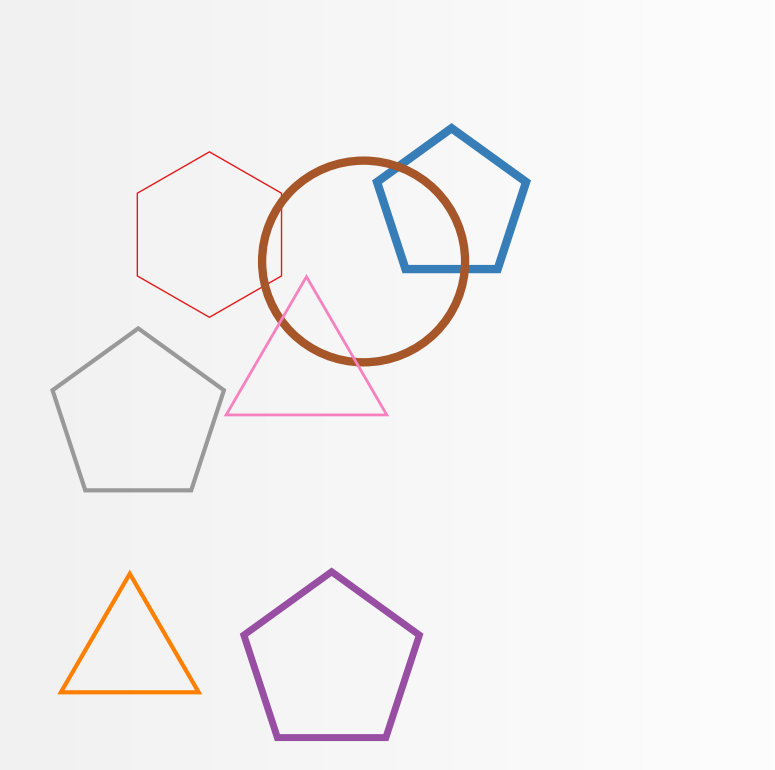[{"shape": "hexagon", "thickness": 0.5, "radius": 0.54, "center": [0.27, 0.695]}, {"shape": "pentagon", "thickness": 3, "radius": 0.51, "center": [0.583, 0.732]}, {"shape": "pentagon", "thickness": 2.5, "radius": 0.6, "center": [0.428, 0.138]}, {"shape": "triangle", "thickness": 1.5, "radius": 0.51, "center": [0.167, 0.152]}, {"shape": "circle", "thickness": 3, "radius": 0.65, "center": [0.469, 0.66]}, {"shape": "triangle", "thickness": 1, "radius": 0.6, "center": [0.395, 0.521]}, {"shape": "pentagon", "thickness": 1.5, "radius": 0.58, "center": [0.178, 0.457]}]